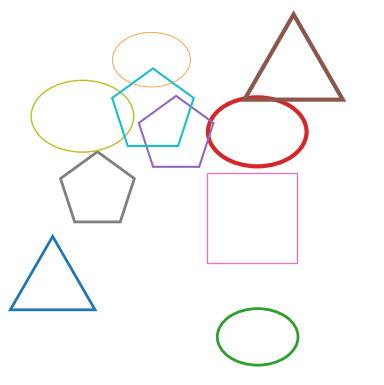[{"shape": "triangle", "thickness": 2, "radius": 0.64, "center": [0.137, 0.259]}, {"shape": "oval", "thickness": 0.5, "radius": 0.51, "center": [0.393, 0.845]}, {"shape": "oval", "thickness": 2, "radius": 0.52, "center": [0.669, 0.125]}, {"shape": "oval", "thickness": 3, "radius": 0.64, "center": [0.668, 0.658]}, {"shape": "pentagon", "thickness": 1.5, "radius": 0.51, "center": [0.458, 0.649]}, {"shape": "triangle", "thickness": 3, "radius": 0.74, "center": [0.763, 0.815]}, {"shape": "square", "thickness": 1, "radius": 0.58, "center": [0.655, 0.434]}, {"shape": "pentagon", "thickness": 2, "radius": 0.5, "center": [0.253, 0.505]}, {"shape": "oval", "thickness": 1, "radius": 0.67, "center": [0.214, 0.698]}, {"shape": "pentagon", "thickness": 1.5, "radius": 0.56, "center": [0.397, 0.711]}]